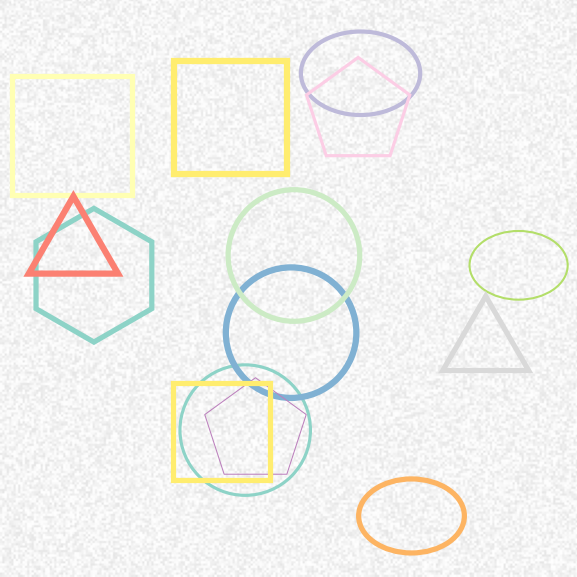[{"shape": "hexagon", "thickness": 2.5, "radius": 0.58, "center": [0.163, 0.523]}, {"shape": "circle", "thickness": 1.5, "radius": 0.56, "center": [0.425, 0.254]}, {"shape": "square", "thickness": 2.5, "radius": 0.52, "center": [0.124, 0.765]}, {"shape": "oval", "thickness": 2, "radius": 0.52, "center": [0.624, 0.872]}, {"shape": "triangle", "thickness": 3, "radius": 0.45, "center": [0.127, 0.57]}, {"shape": "circle", "thickness": 3, "radius": 0.57, "center": [0.504, 0.423]}, {"shape": "oval", "thickness": 2.5, "radius": 0.46, "center": [0.713, 0.106]}, {"shape": "oval", "thickness": 1, "radius": 0.42, "center": [0.898, 0.54]}, {"shape": "pentagon", "thickness": 1.5, "radius": 0.47, "center": [0.62, 0.806]}, {"shape": "triangle", "thickness": 2.5, "radius": 0.43, "center": [0.841, 0.4]}, {"shape": "pentagon", "thickness": 0.5, "radius": 0.46, "center": [0.442, 0.253]}, {"shape": "circle", "thickness": 2.5, "radius": 0.57, "center": [0.509, 0.557]}, {"shape": "square", "thickness": 3, "radius": 0.49, "center": [0.399, 0.796]}, {"shape": "square", "thickness": 2.5, "radius": 0.42, "center": [0.384, 0.252]}]